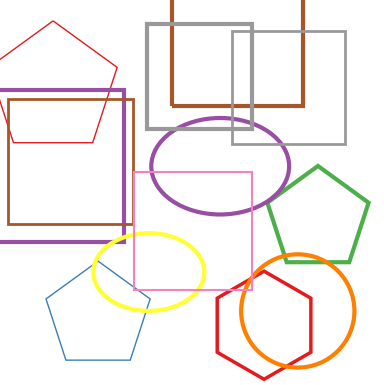[{"shape": "pentagon", "thickness": 1, "radius": 0.87, "center": [0.138, 0.771]}, {"shape": "hexagon", "thickness": 2.5, "radius": 0.7, "center": [0.686, 0.155]}, {"shape": "pentagon", "thickness": 1, "radius": 0.71, "center": [0.255, 0.18]}, {"shape": "pentagon", "thickness": 3, "radius": 0.69, "center": [0.826, 0.431]}, {"shape": "oval", "thickness": 3, "radius": 0.9, "center": [0.572, 0.568]}, {"shape": "square", "thickness": 3, "radius": 0.99, "center": [0.124, 0.568]}, {"shape": "circle", "thickness": 3, "radius": 0.74, "center": [0.773, 0.192]}, {"shape": "oval", "thickness": 3, "radius": 0.72, "center": [0.386, 0.293]}, {"shape": "square", "thickness": 3, "radius": 0.85, "center": [0.618, 0.894]}, {"shape": "square", "thickness": 2, "radius": 0.81, "center": [0.184, 0.581]}, {"shape": "square", "thickness": 1.5, "radius": 0.77, "center": [0.501, 0.399]}, {"shape": "square", "thickness": 2, "radius": 0.74, "center": [0.749, 0.772]}, {"shape": "square", "thickness": 3, "radius": 0.68, "center": [0.518, 0.801]}]